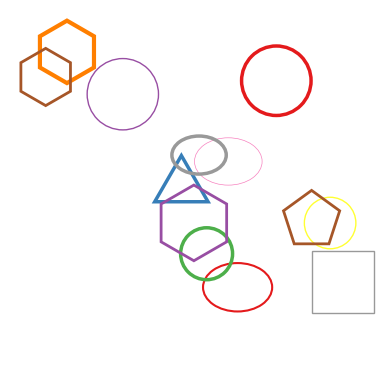[{"shape": "circle", "thickness": 2.5, "radius": 0.45, "center": [0.718, 0.79]}, {"shape": "oval", "thickness": 1.5, "radius": 0.45, "center": [0.617, 0.254]}, {"shape": "triangle", "thickness": 2.5, "radius": 0.4, "center": [0.471, 0.516]}, {"shape": "circle", "thickness": 2.5, "radius": 0.34, "center": [0.537, 0.341]}, {"shape": "circle", "thickness": 1, "radius": 0.46, "center": [0.319, 0.755]}, {"shape": "hexagon", "thickness": 2, "radius": 0.49, "center": [0.504, 0.421]}, {"shape": "hexagon", "thickness": 3, "radius": 0.41, "center": [0.174, 0.865]}, {"shape": "circle", "thickness": 1, "radius": 0.33, "center": [0.857, 0.421]}, {"shape": "pentagon", "thickness": 2, "radius": 0.38, "center": [0.809, 0.429]}, {"shape": "hexagon", "thickness": 2, "radius": 0.37, "center": [0.119, 0.8]}, {"shape": "oval", "thickness": 0.5, "radius": 0.44, "center": [0.593, 0.581]}, {"shape": "oval", "thickness": 2.5, "radius": 0.35, "center": [0.517, 0.597]}, {"shape": "square", "thickness": 1, "radius": 0.4, "center": [0.891, 0.268]}]